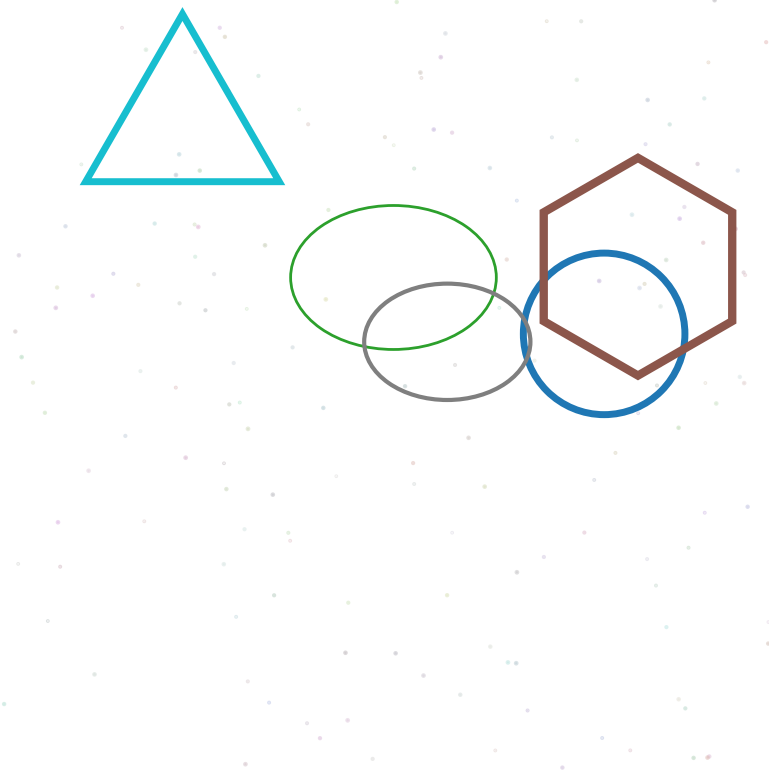[{"shape": "circle", "thickness": 2.5, "radius": 0.52, "center": [0.785, 0.566]}, {"shape": "oval", "thickness": 1, "radius": 0.67, "center": [0.511, 0.64]}, {"shape": "hexagon", "thickness": 3, "radius": 0.71, "center": [0.829, 0.654]}, {"shape": "oval", "thickness": 1.5, "radius": 0.54, "center": [0.581, 0.556]}, {"shape": "triangle", "thickness": 2.5, "radius": 0.73, "center": [0.237, 0.837]}]